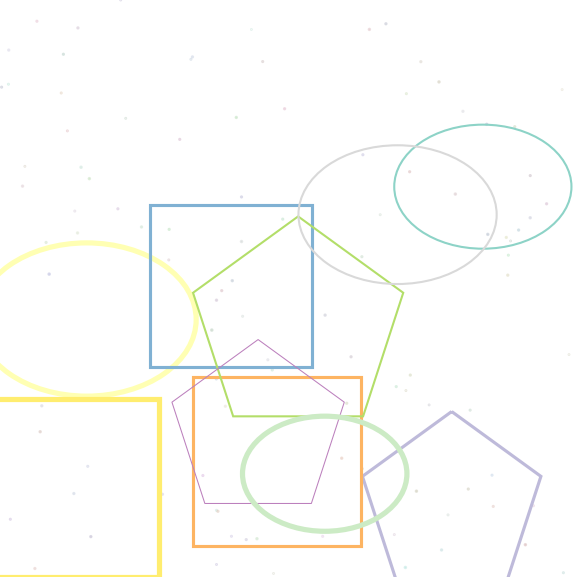[{"shape": "oval", "thickness": 1, "radius": 0.77, "center": [0.836, 0.676]}, {"shape": "oval", "thickness": 2.5, "radius": 0.95, "center": [0.15, 0.446]}, {"shape": "pentagon", "thickness": 1.5, "radius": 0.81, "center": [0.782, 0.124]}, {"shape": "square", "thickness": 1.5, "radius": 0.7, "center": [0.4, 0.504]}, {"shape": "square", "thickness": 1.5, "radius": 0.73, "center": [0.48, 0.2]}, {"shape": "pentagon", "thickness": 1, "radius": 0.96, "center": [0.516, 0.433]}, {"shape": "oval", "thickness": 1, "radius": 0.86, "center": [0.688, 0.627]}, {"shape": "pentagon", "thickness": 0.5, "radius": 0.78, "center": [0.447, 0.254]}, {"shape": "oval", "thickness": 2.5, "radius": 0.71, "center": [0.562, 0.179]}, {"shape": "square", "thickness": 2.5, "radius": 0.77, "center": [0.121, 0.155]}]